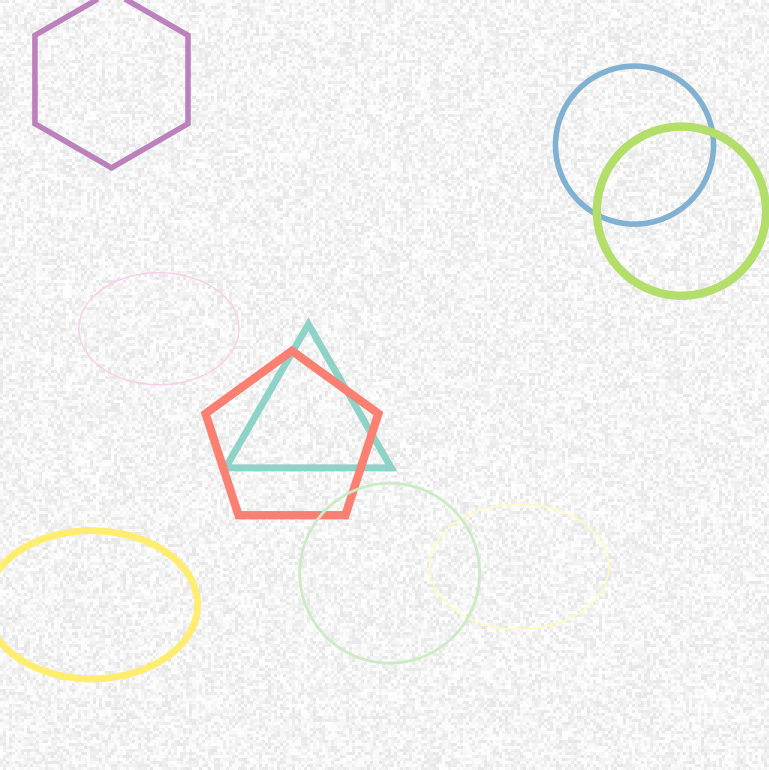[{"shape": "triangle", "thickness": 2.5, "radius": 0.62, "center": [0.401, 0.455]}, {"shape": "oval", "thickness": 0.5, "radius": 0.58, "center": [0.674, 0.264]}, {"shape": "pentagon", "thickness": 3, "radius": 0.59, "center": [0.379, 0.426]}, {"shape": "circle", "thickness": 2, "radius": 0.51, "center": [0.824, 0.812]}, {"shape": "circle", "thickness": 3, "radius": 0.55, "center": [0.885, 0.726]}, {"shape": "oval", "thickness": 0.5, "radius": 0.52, "center": [0.206, 0.573]}, {"shape": "hexagon", "thickness": 2, "radius": 0.57, "center": [0.145, 0.897]}, {"shape": "circle", "thickness": 1, "radius": 0.58, "center": [0.506, 0.256]}, {"shape": "oval", "thickness": 2.5, "radius": 0.69, "center": [0.119, 0.215]}]